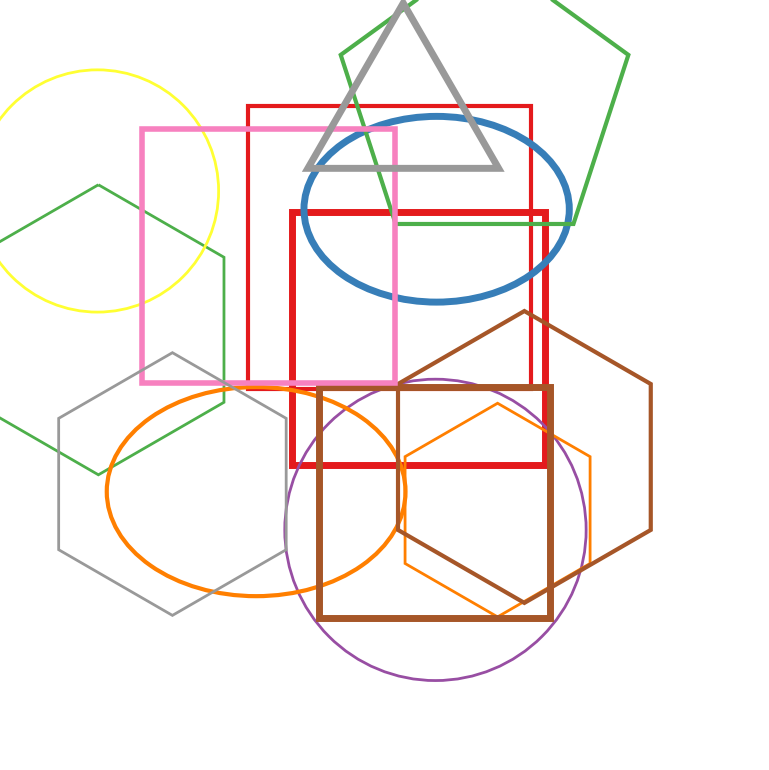[{"shape": "square", "thickness": 2.5, "radius": 0.82, "center": [0.544, 0.561]}, {"shape": "square", "thickness": 1.5, "radius": 0.92, "center": [0.506, 0.679]}, {"shape": "oval", "thickness": 2.5, "radius": 0.86, "center": [0.567, 0.728]}, {"shape": "pentagon", "thickness": 1.5, "radius": 0.98, "center": [0.629, 0.868]}, {"shape": "hexagon", "thickness": 1, "radius": 0.94, "center": [0.128, 0.572]}, {"shape": "circle", "thickness": 1, "radius": 0.98, "center": [0.566, 0.312]}, {"shape": "oval", "thickness": 1.5, "radius": 0.97, "center": [0.333, 0.362]}, {"shape": "hexagon", "thickness": 1, "radius": 0.69, "center": [0.646, 0.338]}, {"shape": "circle", "thickness": 1, "radius": 0.79, "center": [0.127, 0.752]}, {"shape": "hexagon", "thickness": 1.5, "radius": 0.95, "center": [0.681, 0.407]}, {"shape": "square", "thickness": 2.5, "radius": 0.75, "center": [0.564, 0.348]}, {"shape": "square", "thickness": 2, "radius": 0.82, "center": [0.348, 0.668]}, {"shape": "hexagon", "thickness": 1, "radius": 0.85, "center": [0.224, 0.371]}, {"shape": "triangle", "thickness": 2.5, "radius": 0.72, "center": [0.524, 0.853]}]